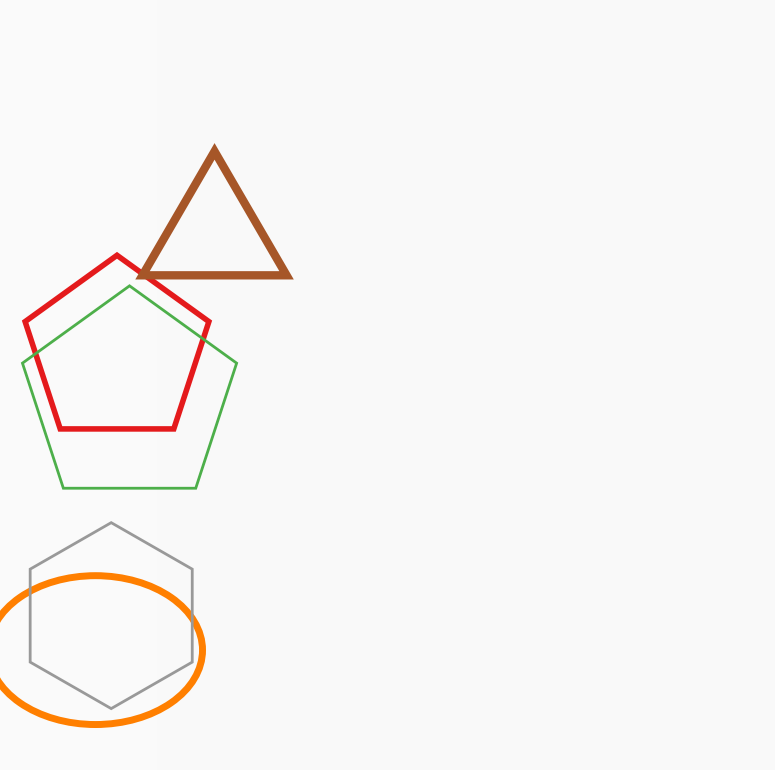[{"shape": "pentagon", "thickness": 2, "radius": 0.62, "center": [0.151, 0.544]}, {"shape": "pentagon", "thickness": 1, "radius": 0.73, "center": [0.167, 0.483]}, {"shape": "oval", "thickness": 2.5, "radius": 0.69, "center": [0.123, 0.156]}, {"shape": "triangle", "thickness": 3, "radius": 0.54, "center": [0.277, 0.696]}, {"shape": "hexagon", "thickness": 1, "radius": 0.6, "center": [0.143, 0.2]}]